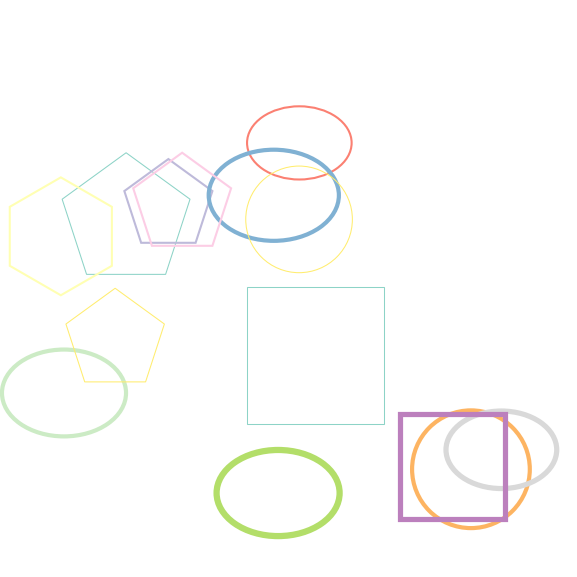[{"shape": "square", "thickness": 0.5, "radius": 0.59, "center": [0.546, 0.383]}, {"shape": "pentagon", "thickness": 0.5, "radius": 0.58, "center": [0.218, 0.618]}, {"shape": "hexagon", "thickness": 1, "radius": 0.51, "center": [0.105, 0.59]}, {"shape": "pentagon", "thickness": 1, "radius": 0.4, "center": [0.292, 0.644]}, {"shape": "oval", "thickness": 1, "radius": 0.45, "center": [0.518, 0.752]}, {"shape": "oval", "thickness": 2, "radius": 0.56, "center": [0.474, 0.661]}, {"shape": "circle", "thickness": 2, "radius": 0.51, "center": [0.815, 0.187]}, {"shape": "oval", "thickness": 3, "radius": 0.53, "center": [0.482, 0.145]}, {"shape": "pentagon", "thickness": 1, "radius": 0.45, "center": [0.315, 0.646]}, {"shape": "oval", "thickness": 2.5, "radius": 0.48, "center": [0.868, 0.22]}, {"shape": "square", "thickness": 2.5, "radius": 0.46, "center": [0.783, 0.191]}, {"shape": "oval", "thickness": 2, "radius": 0.54, "center": [0.111, 0.319]}, {"shape": "pentagon", "thickness": 0.5, "radius": 0.45, "center": [0.199, 0.41]}, {"shape": "circle", "thickness": 0.5, "radius": 0.46, "center": [0.518, 0.619]}]